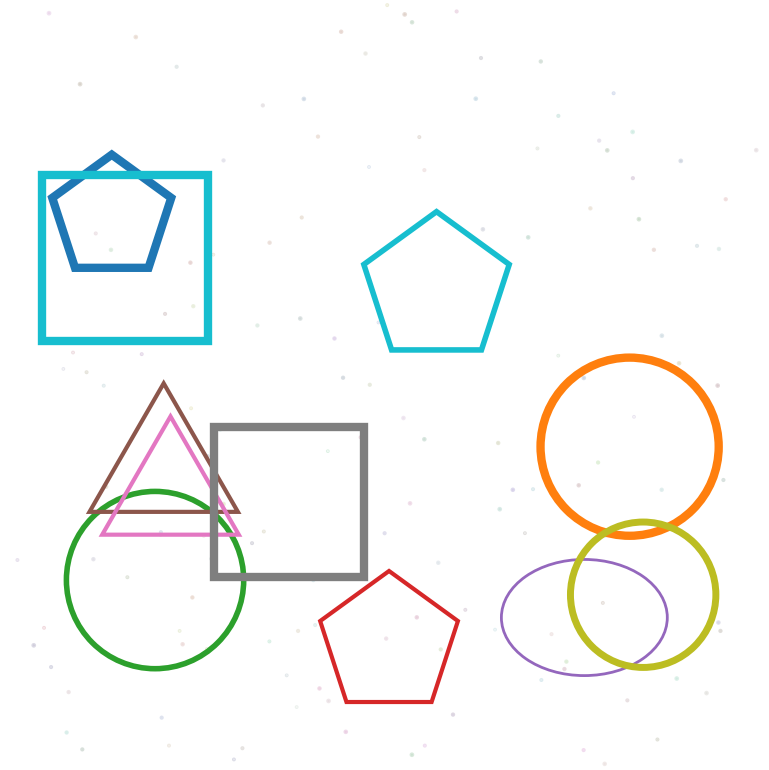[{"shape": "pentagon", "thickness": 3, "radius": 0.41, "center": [0.145, 0.718]}, {"shape": "circle", "thickness": 3, "radius": 0.58, "center": [0.818, 0.42]}, {"shape": "circle", "thickness": 2, "radius": 0.58, "center": [0.201, 0.247]}, {"shape": "pentagon", "thickness": 1.5, "radius": 0.47, "center": [0.505, 0.164]}, {"shape": "oval", "thickness": 1, "radius": 0.54, "center": [0.759, 0.198]}, {"shape": "triangle", "thickness": 1.5, "radius": 0.56, "center": [0.213, 0.391]}, {"shape": "triangle", "thickness": 1.5, "radius": 0.51, "center": [0.221, 0.357]}, {"shape": "square", "thickness": 3, "radius": 0.49, "center": [0.375, 0.348]}, {"shape": "circle", "thickness": 2.5, "radius": 0.47, "center": [0.835, 0.228]}, {"shape": "square", "thickness": 3, "radius": 0.54, "center": [0.162, 0.665]}, {"shape": "pentagon", "thickness": 2, "radius": 0.5, "center": [0.567, 0.626]}]